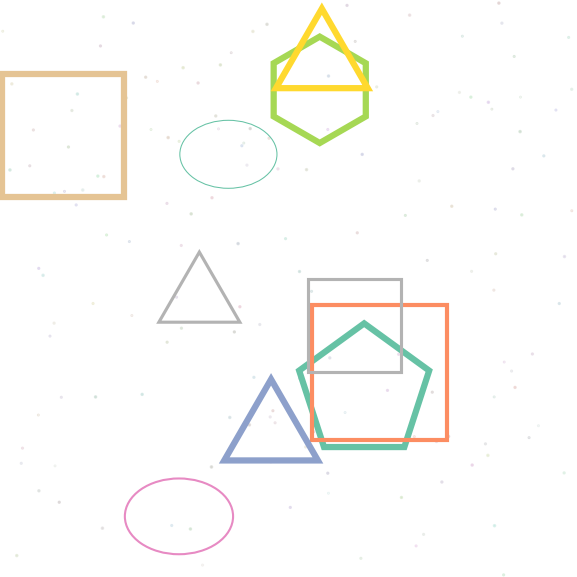[{"shape": "pentagon", "thickness": 3, "radius": 0.59, "center": [0.631, 0.321]}, {"shape": "oval", "thickness": 0.5, "radius": 0.42, "center": [0.396, 0.732]}, {"shape": "square", "thickness": 2, "radius": 0.58, "center": [0.657, 0.354]}, {"shape": "triangle", "thickness": 3, "radius": 0.47, "center": [0.469, 0.249]}, {"shape": "oval", "thickness": 1, "radius": 0.47, "center": [0.31, 0.105]}, {"shape": "hexagon", "thickness": 3, "radius": 0.46, "center": [0.554, 0.844]}, {"shape": "triangle", "thickness": 3, "radius": 0.46, "center": [0.557, 0.892]}, {"shape": "square", "thickness": 3, "radius": 0.53, "center": [0.109, 0.765]}, {"shape": "triangle", "thickness": 1.5, "radius": 0.4, "center": [0.345, 0.482]}, {"shape": "square", "thickness": 1.5, "radius": 0.4, "center": [0.613, 0.436]}]